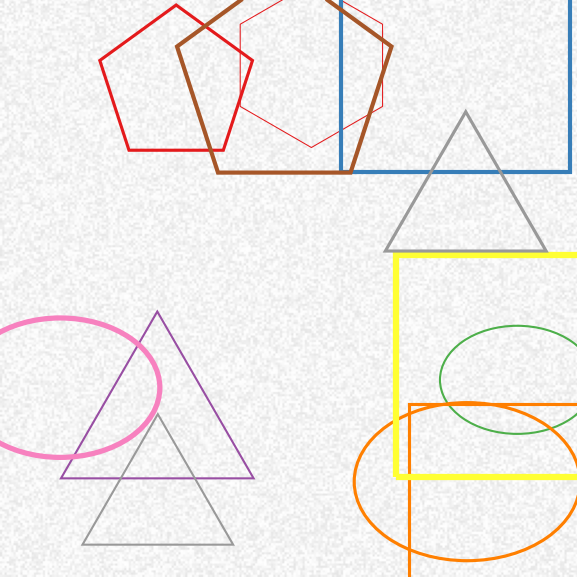[{"shape": "hexagon", "thickness": 0.5, "radius": 0.71, "center": [0.539, 0.886]}, {"shape": "pentagon", "thickness": 1.5, "radius": 0.69, "center": [0.305, 0.851]}, {"shape": "square", "thickness": 2, "radius": 0.99, "center": [0.788, 0.9]}, {"shape": "oval", "thickness": 1, "radius": 0.67, "center": [0.896, 0.341]}, {"shape": "triangle", "thickness": 1, "radius": 0.96, "center": [0.272, 0.267]}, {"shape": "square", "thickness": 1.5, "radius": 0.77, "center": [0.862, 0.145]}, {"shape": "oval", "thickness": 1.5, "radius": 0.98, "center": [0.809, 0.165]}, {"shape": "square", "thickness": 3, "radius": 0.96, "center": [0.877, 0.365]}, {"shape": "pentagon", "thickness": 2, "radius": 0.98, "center": [0.492, 0.858]}, {"shape": "oval", "thickness": 2.5, "radius": 0.86, "center": [0.104, 0.328]}, {"shape": "triangle", "thickness": 1.5, "radius": 0.8, "center": [0.806, 0.645]}, {"shape": "triangle", "thickness": 1, "radius": 0.75, "center": [0.273, 0.131]}]